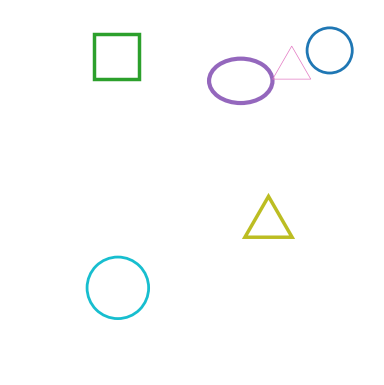[{"shape": "circle", "thickness": 2, "radius": 0.29, "center": [0.856, 0.869]}, {"shape": "square", "thickness": 2.5, "radius": 0.29, "center": [0.303, 0.854]}, {"shape": "oval", "thickness": 3, "radius": 0.41, "center": [0.625, 0.79]}, {"shape": "triangle", "thickness": 0.5, "radius": 0.29, "center": [0.758, 0.823]}, {"shape": "triangle", "thickness": 2.5, "radius": 0.35, "center": [0.697, 0.419]}, {"shape": "circle", "thickness": 2, "radius": 0.4, "center": [0.306, 0.252]}]